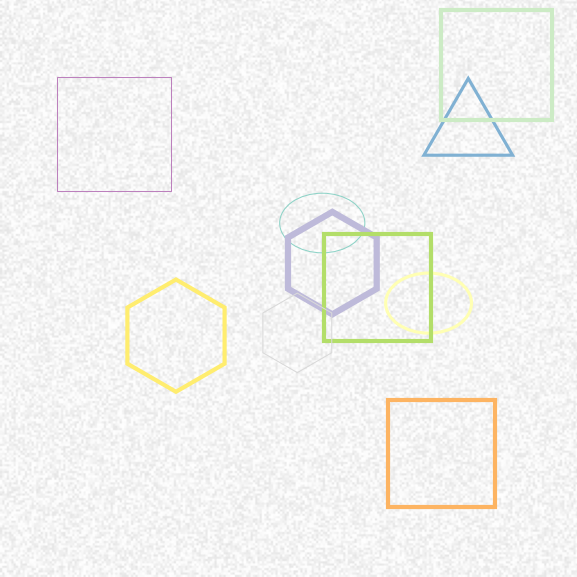[{"shape": "oval", "thickness": 0.5, "radius": 0.37, "center": [0.558, 0.613]}, {"shape": "oval", "thickness": 1.5, "radius": 0.37, "center": [0.742, 0.474]}, {"shape": "hexagon", "thickness": 3, "radius": 0.44, "center": [0.575, 0.544]}, {"shape": "triangle", "thickness": 1.5, "radius": 0.44, "center": [0.811, 0.775]}, {"shape": "square", "thickness": 2, "radius": 0.46, "center": [0.764, 0.214]}, {"shape": "square", "thickness": 2, "radius": 0.46, "center": [0.654, 0.502]}, {"shape": "hexagon", "thickness": 0.5, "radius": 0.34, "center": [0.515, 0.423]}, {"shape": "square", "thickness": 0.5, "radius": 0.49, "center": [0.197, 0.767]}, {"shape": "square", "thickness": 2, "radius": 0.48, "center": [0.86, 0.886]}, {"shape": "hexagon", "thickness": 2, "radius": 0.49, "center": [0.305, 0.418]}]